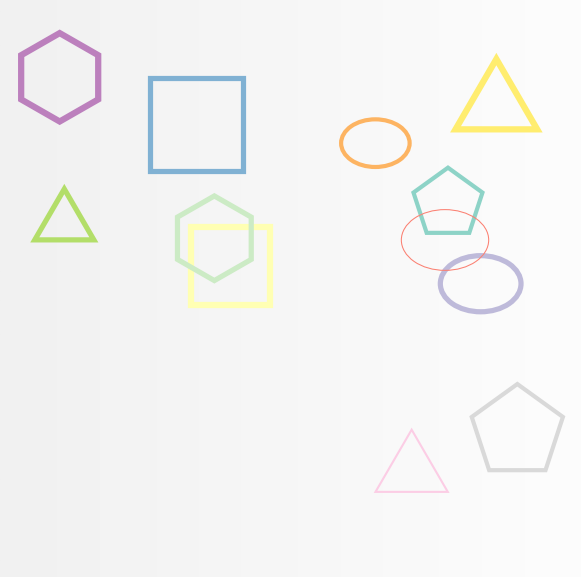[{"shape": "pentagon", "thickness": 2, "radius": 0.31, "center": [0.771, 0.646]}, {"shape": "square", "thickness": 3, "radius": 0.34, "center": [0.396, 0.538]}, {"shape": "oval", "thickness": 2.5, "radius": 0.35, "center": [0.827, 0.508]}, {"shape": "oval", "thickness": 0.5, "radius": 0.38, "center": [0.766, 0.584]}, {"shape": "square", "thickness": 2.5, "radius": 0.4, "center": [0.338, 0.783]}, {"shape": "oval", "thickness": 2, "radius": 0.29, "center": [0.646, 0.751]}, {"shape": "triangle", "thickness": 2.5, "radius": 0.29, "center": [0.111, 0.613]}, {"shape": "triangle", "thickness": 1, "radius": 0.36, "center": [0.708, 0.183]}, {"shape": "pentagon", "thickness": 2, "radius": 0.41, "center": [0.89, 0.252]}, {"shape": "hexagon", "thickness": 3, "radius": 0.38, "center": [0.103, 0.865]}, {"shape": "hexagon", "thickness": 2.5, "radius": 0.37, "center": [0.369, 0.587]}, {"shape": "triangle", "thickness": 3, "radius": 0.41, "center": [0.854, 0.816]}]